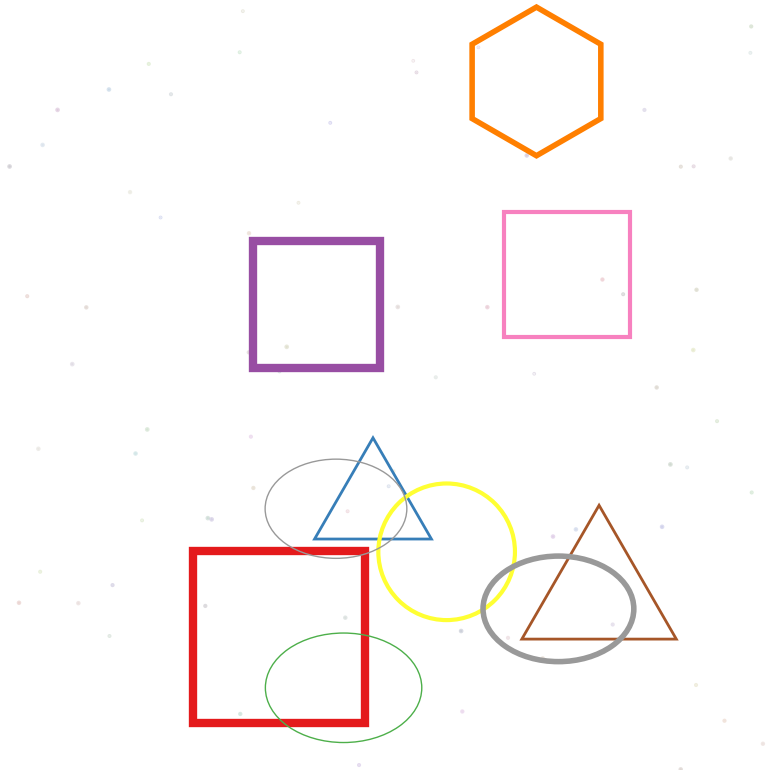[{"shape": "square", "thickness": 3, "radius": 0.56, "center": [0.362, 0.173]}, {"shape": "triangle", "thickness": 1, "radius": 0.44, "center": [0.484, 0.344]}, {"shape": "oval", "thickness": 0.5, "radius": 0.51, "center": [0.446, 0.107]}, {"shape": "square", "thickness": 3, "radius": 0.41, "center": [0.411, 0.605]}, {"shape": "hexagon", "thickness": 2, "radius": 0.48, "center": [0.697, 0.894]}, {"shape": "circle", "thickness": 1.5, "radius": 0.44, "center": [0.58, 0.283]}, {"shape": "triangle", "thickness": 1, "radius": 0.58, "center": [0.778, 0.228]}, {"shape": "square", "thickness": 1.5, "radius": 0.41, "center": [0.736, 0.643]}, {"shape": "oval", "thickness": 0.5, "radius": 0.46, "center": [0.436, 0.339]}, {"shape": "oval", "thickness": 2, "radius": 0.49, "center": [0.725, 0.209]}]